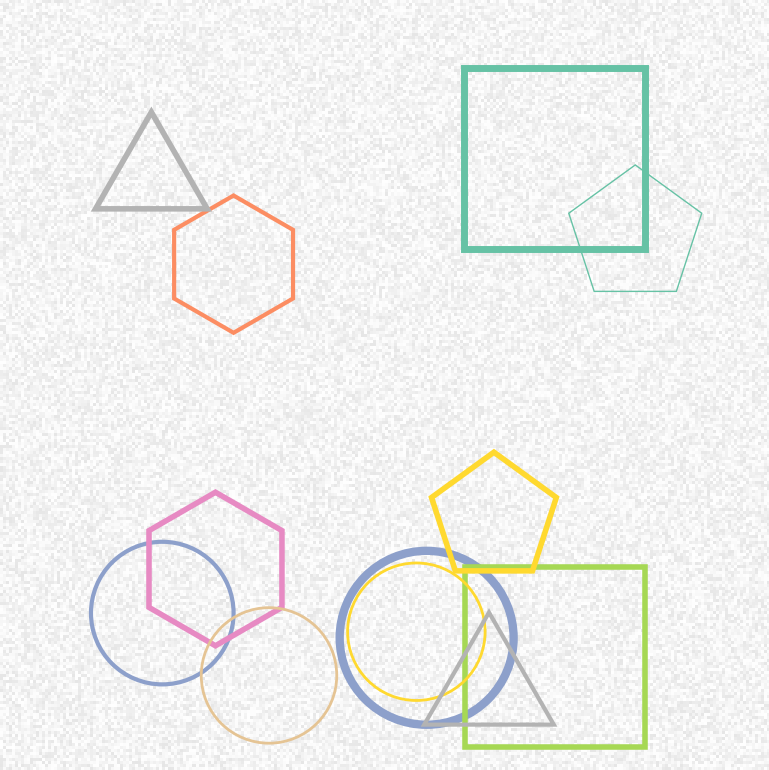[{"shape": "pentagon", "thickness": 0.5, "radius": 0.45, "center": [0.825, 0.695]}, {"shape": "square", "thickness": 2.5, "radius": 0.59, "center": [0.72, 0.794]}, {"shape": "hexagon", "thickness": 1.5, "radius": 0.45, "center": [0.303, 0.657]}, {"shape": "circle", "thickness": 1.5, "radius": 0.46, "center": [0.211, 0.204]}, {"shape": "circle", "thickness": 3, "radius": 0.56, "center": [0.554, 0.172]}, {"shape": "hexagon", "thickness": 2, "radius": 0.5, "center": [0.28, 0.261]}, {"shape": "square", "thickness": 2, "radius": 0.58, "center": [0.721, 0.147]}, {"shape": "pentagon", "thickness": 2, "radius": 0.43, "center": [0.641, 0.328]}, {"shape": "circle", "thickness": 1, "radius": 0.45, "center": [0.541, 0.18]}, {"shape": "circle", "thickness": 1, "radius": 0.44, "center": [0.349, 0.123]}, {"shape": "triangle", "thickness": 1.5, "radius": 0.49, "center": [0.635, 0.108]}, {"shape": "triangle", "thickness": 2, "radius": 0.42, "center": [0.197, 0.771]}]